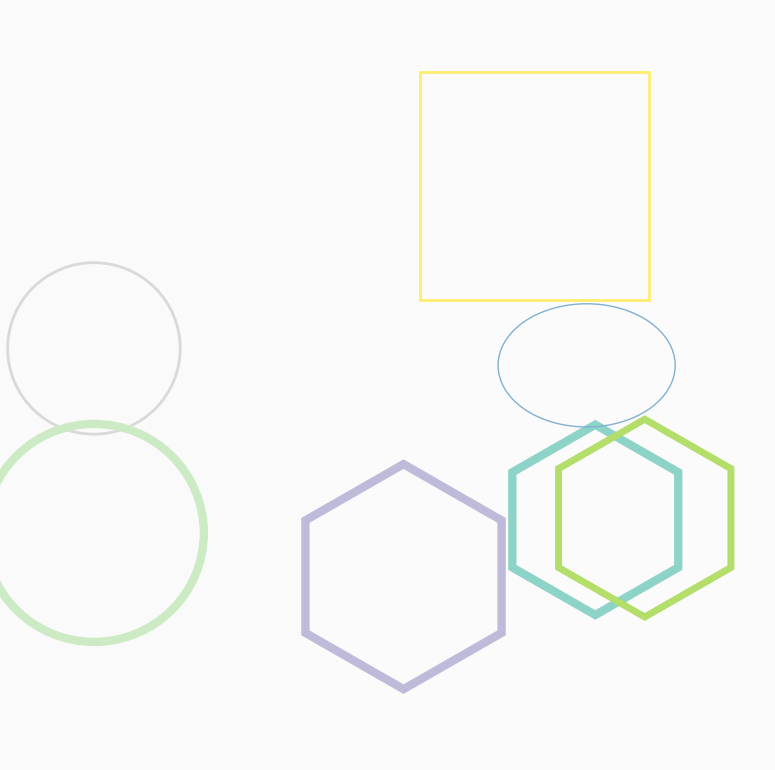[{"shape": "hexagon", "thickness": 3, "radius": 0.62, "center": [0.768, 0.325]}, {"shape": "hexagon", "thickness": 3, "radius": 0.73, "center": [0.521, 0.251]}, {"shape": "oval", "thickness": 0.5, "radius": 0.57, "center": [0.757, 0.526]}, {"shape": "hexagon", "thickness": 2.5, "radius": 0.64, "center": [0.832, 0.327]}, {"shape": "circle", "thickness": 1, "radius": 0.56, "center": [0.121, 0.548]}, {"shape": "circle", "thickness": 3, "radius": 0.71, "center": [0.121, 0.308]}, {"shape": "square", "thickness": 1, "radius": 0.74, "center": [0.689, 0.758]}]